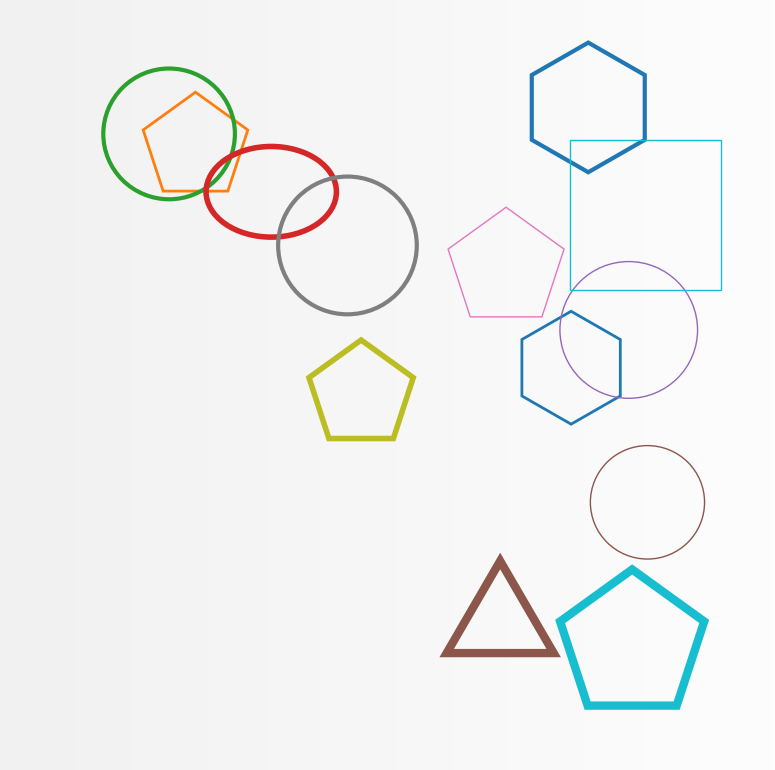[{"shape": "hexagon", "thickness": 1.5, "radius": 0.42, "center": [0.759, 0.86]}, {"shape": "hexagon", "thickness": 1, "radius": 0.37, "center": [0.737, 0.522]}, {"shape": "pentagon", "thickness": 1, "radius": 0.36, "center": [0.252, 0.809]}, {"shape": "circle", "thickness": 1.5, "radius": 0.42, "center": [0.218, 0.826]}, {"shape": "oval", "thickness": 2, "radius": 0.42, "center": [0.35, 0.751]}, {"shape": "circle", "thickness": 0.5, "radius": 0.44, "center": [0.811, 0.572]}, {"shape": "circle", "thickness": 0.5, "radius": 0.37, "center": [0.835, 0.348]}, {"shape": "triangle", "thickness": 3, "radius": 0.4, "center": [0.645, 0.192]}, {"shape": "pentagon", "thickness": 0.5, "radius": 0.39, "center": [0.653, 0.652]}, {"shape": "circle", "thickness": 1.5, "radius": 0.45, "center": [0.448, 0.681]}, {"shape": "pentagon", "thickness": 2, "radius": 0.35, "center": [0.466, 0.488]}, {"shape": "pentagon", "thickness": 3, "radius": 0.49, "center": [0.816, 0.163]}, {"shape": "square", "thickness": 0.5, "radius": 0.49, "center": [0.833, 0.721]}]